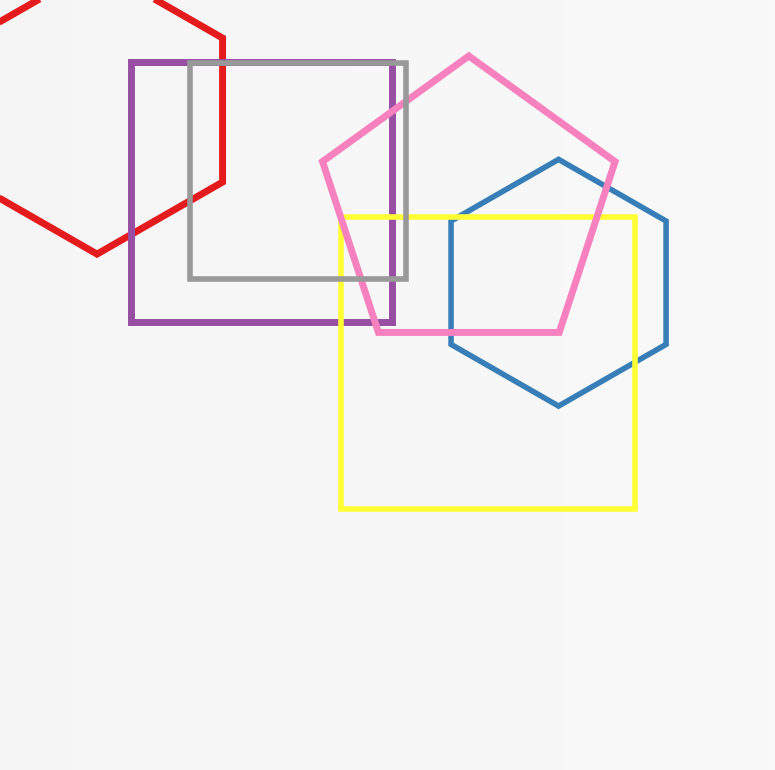[{"shape": "hexagon", "thickness": 2.5, "radius": 0.94, "center": [0.125, 0.857]}, {"shape": "hexagon", "thickness": 2, "radius": 0.8, "center": [0.721, 0.633]}, {"shape": "square", "thickness": 2.5, "radius": 0.84, "center": [0.337, 0.751]}, {"shape": "square", "thickness": 2, "radius": 0.95, "center": [0.63, 0.528]}, {"shape": "pentagon", "thickness": 2.5, "radius": 0.99, "center": [0.605, 0.729]}, {"shape": "square", "thickness": 2, "radius": 0.7, "center": [0.384, 0.778]}]